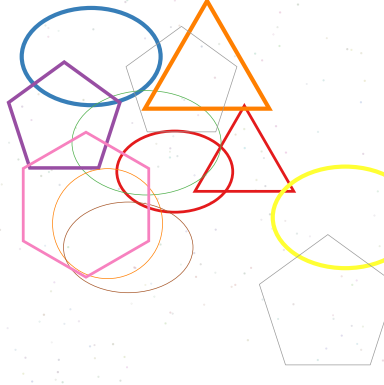[{"shape": "oval", "thickness": 2, "radius": 0.75, "center": [0.454, 0.554]}, {"shape": "triangle", "thickness": 2, "radius": 0.74, "center": [0.635, 0.577]}, {"shape": "oval", "thickness": 3, "radius": 0.9, "center": [0.237, 0.853]}, {"shape": "oval", "thickness": 0.5, "radius": 0.97, "center": [0.381, 0.629]}, {"shape": "pentagon", "thickness": 2.5, "radius": 0.76, "center": [0.167, 0.687]}, {"shape": "circle", "thickness": 0.5, "radius": 0.71, "center": [0.279, 0.419]}, {"shape": "triangle", "thickness": 3, "radius": 0.93, "center": [0.538, 0.811]}, {"shape": "oval", "thickness": 3, "radius": 0.94, "center": [0.897, 0.435]}, {"shape": "oval", "thickness": 0.5, "radius": 0.84, "center": [0.333, 0.357]}, {"shape": "hexagon", "thickness": 2, "radius": 0.94, "center": [0.223, 0.468]}, {"shape": "pentagon", "thickness": 0.5, "radius": 0.76, "center": [0.471, 0.78]}, {"shape": "pentagon", "thickness": 0.5, "radius": 0.94, "center": [0.852, 0.204]}]